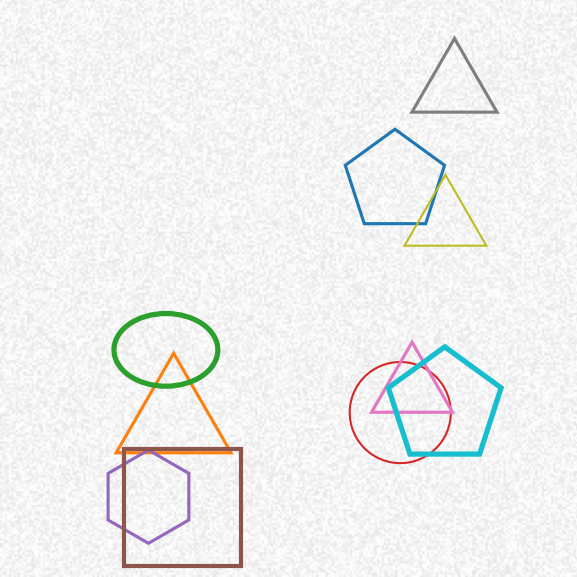[{"shape": "pentagon", "thickness": 1.5, "radius": 0.45, "center": [0.684, 0.685]}, {"shape": "triangle", "thickness": 1.5, "radius": 0.57, "center": [0.301, 0.273]}, {"shape": "oval", "thickness": 2.5, "radius": 0.45, "center": [0.287, 0.393]}, {"shape": "circle", "thickness": 1, "radius": 0.44, "center": [0.693, 0.285]}, {"shape": "hexagon", "thickness": 1.5, "radius": 0.4, "center": [0.257, 0.139]}, {"shape": "square", "thickness": 2, "radius": 0.51, "center": [0.316, 0.12]}, {"shape": "triangle", "thickness": 1.5, "radius": 0.4, "center": [0.713, 0.326]}, {"shape": "triangle", "thickness": 1.5, "radius": 0.43, "center": [0.787, 0.847]}, {"shape": "triangle", "thickness": 1, "radius": 0.41, "center": [0.771, 0.615]}, {"shape": "pentagon", "thickness": 2.5, "radius": 0.51, "center": [0.77, 0.296]}]